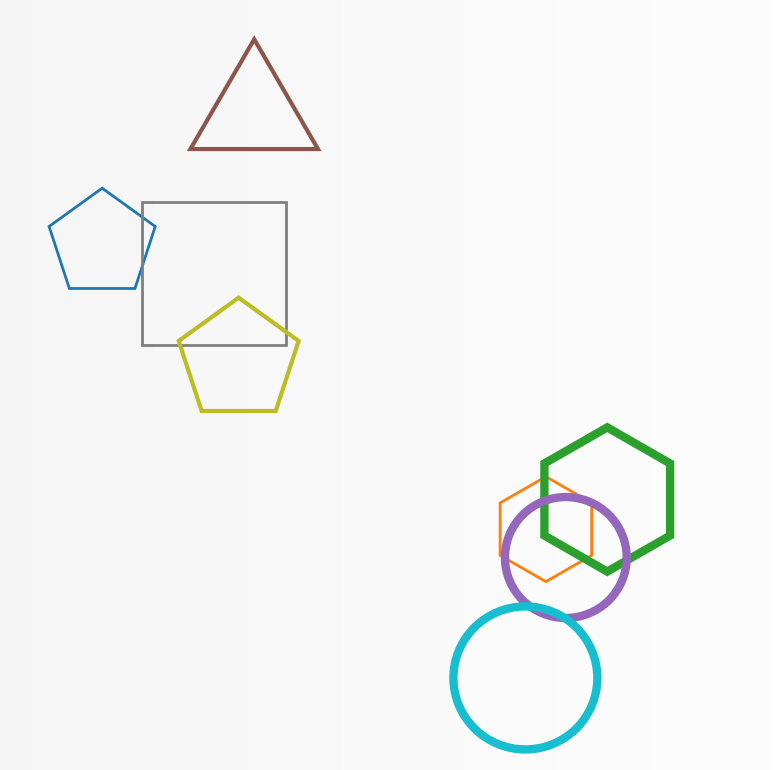[{"shape": "pentagon", "thickness": 1, "radius": 0.36, "center": [0.132, 0.684]}, {"shape": "hexagon", "thickness": 1, "radius": 0.34, "center": [0.704, 0.313]}, {"shape": "hexagon", "thickness": 3, "radius": 0.47, "center": [0.784, 0.351]}, {"shape": "circle", "thickness": 3, "radius": 0.39, "center": [0.73, 0.276]}, {"shape": "triangle", "thickness": 1.5, "radius": 0.48, "center": [0.328, 0.854]}, {"shape": "square", "thickness": 1, "radius": 0.46, "center": [0.276, 0.645]}, {"shape": "pentagon", "thickness": 1.5, "radius": 0.41, "center": [0.308, 0.532]}, {"shape": "circle", "thickness": 3, "radius": 0.46, "center": [0.678, 0.12]}]